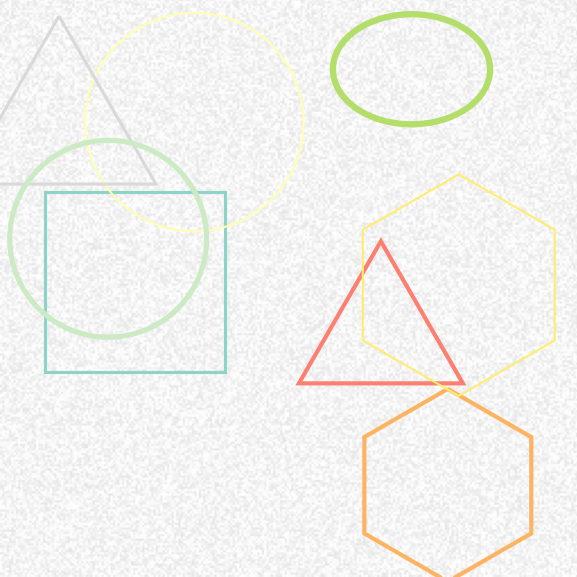[{"shape": "square", "thickness": 1.5, "radius": 0.78, "center": [0.233, 0.511]}, {"shape": "circle", "thickness": 1, "radius": 0.95, "center": [0.337, 0.788]}, {"shape": "triangle", "thickness": 2, "radius": 0.82, "center": [0.66, 0.417]}, {"shape": "hexagon", "thickness": 2, "radius": 0.83, "center": [0.775, 0.159]}, {"shape": "oval", "thickness": 3, "radius": 0.68, "center": [0.713, 0.879]}, {"shape": "triangle", "thickness": 1.5, "radius": 0.97, "center": [0.102, 0.777]}, {"shape": "circle", "thickness": 2.5, "radius": 0.85, "center": [0.187, 0.586]}, {"shape": "hexagon", "thickness": 1, "radius": 0.96, "center": [0.794, 0.505]}]